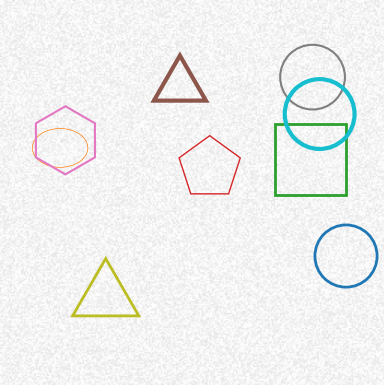[{"shape": "circle", "thickness": 2, "radius": 0.4, "center": [0.899, 0.335]}, {"shape": "oval", "thickness": 0.5, "radius": 0.36, "center": [0.156, 0.616]}, {"shape": "square", "thickness": 2, "radius": 0.46, "center": [0.807, 0.586]}, {"shape": "pentagon", "thickness": 1, "radius": 0.42, "center": [0.545, 0.564]}, {"shape": "triangle", "thickness": 3, "radius": 0.39, "center": [0.467, 0.778]}, {"shape": "hexagon", "thickness": 1.5, "radius": 0.44, "center": [0.17, 0.636]}, {"shape": "circle", "thickness": 1.5, "radius": 0.42, "center": [0.812, 0.8]}, {"shape": "triangle", "thickness": 2, "radius": 0.5, "center": [0.275, 0.229]}, {"shape": "circle", "thickness": 3, "radius": 0.45, "center": [0.83, 0.704]}]